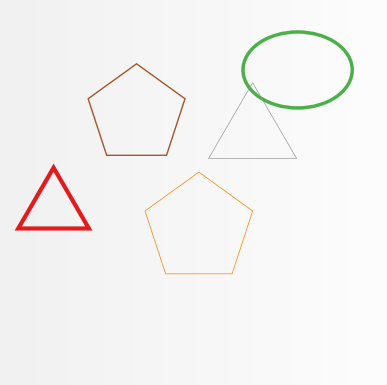[{"shape": "triangle", "thickness": 3, "radius": 0.53, "center": [0.138, 0.459]}, {"shape": "oval", "thickness": 2.5, "radius": 0.7, "center": [0.768, 0.818]}, {"shape": "pentagon", "thickness": 0.5, "radius": 0.73, "center": [0.513, 0.407]}, {"shape": "pentagon", "thickness": 1, "radius": 0.66, "center": [0.352, 0.703]}, {"shape": "triangle", "thickness": 0.5, "radius": 0.66, "center": [0.652, 0.654]}]